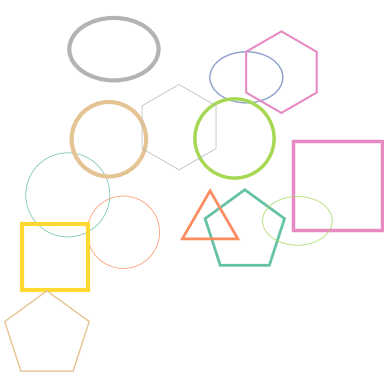[{"shape": "circle", "thickness": 0.5, "radius": 0.55, "center": [0.176, 0.494]}, {"shape": "pentagon", "thickness": 2, "radius": 0.54, "center": [0.636, 0.399]}, {"shape": "triangle", "thickness": 2, "radius": 0.42, "center": [0.546, 0.421]}, {"shape": "circle", "thickness": 0.5, "radius": 0.47, "center": [0.32, 0.397]}, {"shape": "oval", "thickness": 1, "radius": 0.47, "center": [0.64, 0.799]}, {"shape": "square", "thickness": 2.5, "radius": 0.58, "center": [0.877, 0.518]}, {"shape": "hexagon", "thickness": 1.5, "radius": 0.53, "center": [0.731, 0.813]}, {"shape": "oval", "thickness": 0.5, "radius": 0.45, "center": [0.773, 0.426]}, {"shape": "circle", "thickness": 2.5, "radius": 0.51, "center": [0.609, 0.64]}, {"shape": "square", "thickness": 3, "radius": 0.43, "center": [0.142, 0.332]}, {"shape": "circle", "thickness": 3, "radius": 0.48, "center": [0.283, 0.638]}, {"shape": "pentagon", "thickness": 1, "radius": 0.58, "center": [0.122, 0.129]}, {"shape": "hexagon", "thickness": 0.5, "radius": 0.55, "center": [0.465, 0.67]}, {"shape": "oval", "thickness": 3, "radius": 0.58, "center": [0.296, 0.872]}]